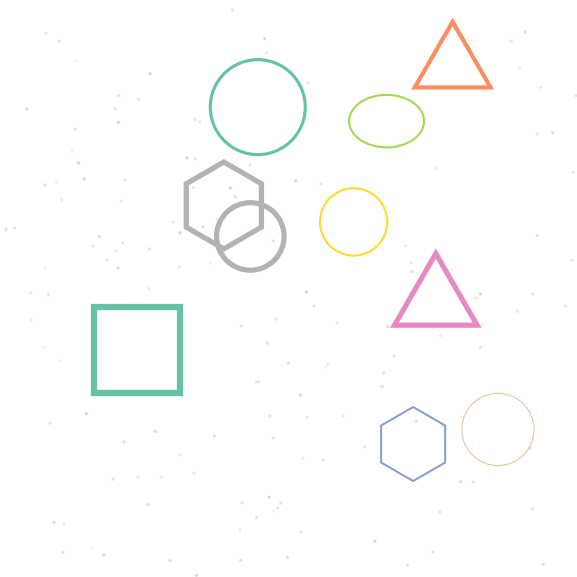[{"shape": "circle", "thickness": 1.5, "radius": 0.41, "center": [0.446, 0.814]}, {"shape": "square", "thickness": 3, "radius": 0.37, "center": [0.238, 0.393]}, {"shape": "triangle", "thickness": 2, "radius": 0.38, "center": [0.784, 0.886]}, {"shape": "hexagon", "thickness": 1, "radius": 0.32, "center": [0.715, 0.23]}, {"shape": "triangle", "thickness": 2.5, "radius": 0.41, "center": [0.755, 0.477]}, {"shape": "oval", "thickness": 1, "radius": 0.32, "center": [0.669, 0.789]}, {"shape": "circle", "thickness": 1, "radius": 0.29, "center": [0.612, 0.615]}, {"shape": "circle", "thickness": 0.5, "radius": 0.31, "center": [0.862, 0.256]}, {"shape": "circle", "thickness": 2.5, "radius": 0.29, "center": [0.433, 0.59]}, {"shape": "hexagon", "thickness": 2.5, "radius": 0.38, "center": [0.388, 0.643]}]